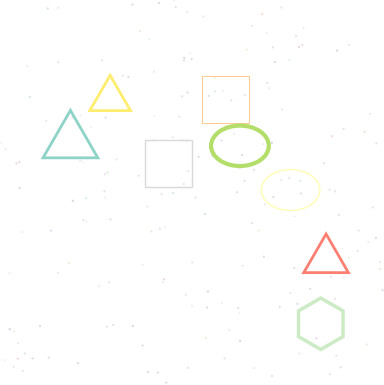[{"shape": "triangle", "thickness": 2, "radius": 0.41, "center": [0.183, 0.631]}, {"shape": "oval", "thickness": 1, "radius": 0.38, "center": [0.755, 0.506]}, {"shape": "triangle", "thickness": 2, "radius": 0.33, "center": [0.847, 0.325]}, {"shape": "square", "thickness": 0.5, "radius": 0.3, "center": [0.586, 0.742]}, {"shape": "oval", "thickness": 3, "radius": 0.38, "center": [0.623, 0.621]}, {"shape": "square", "thickness": 1, "radius": 0.31, "center": [0.438, 0.575]}, {"shape": "hexagon", "thickness": 2.5, "radius": 0.33, "center": [0.833, 0.159]}, {"shape": "triangle", "thickness": 2, "radius": 0.31, "center": [0.286, 0.743]}]